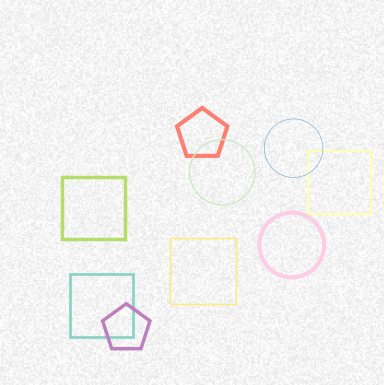[{"shape": "square", "thickness": 2, "radius": 0.41, "center": [0.264, 0.207]}, {"shape": "square", "thickness": 1.5, "radius": 0.41, "center": [0.881, 0.527]}, {"shape": "pentagon", "thickness": 3, "radius": 0.34, "center": [0.525, 0.651]}, {"shape": "circle", "thickness": 0.5, "radius": 0.38, "center": [0.763, 0.615]}, {"shape": "square", "thickness": 2.5, "radius": 0.41, "center": [0.242, 0.46]}, {"shape": "circle", "thickness": 3, "radius": 0.42, "center": [0.758, 0.364]}, {"shape": "pentagon", "thickness": 2.5, "radius": 0.32, "center": [0.328, 0.147]}, {"shape": "circle", "thickness": 1, "radius": 0.42, "center": [0.577, 0.553]}, {"shape": "square", "thickness": 1, "radius": 0.43, "center": [0.527, 0.296]}]